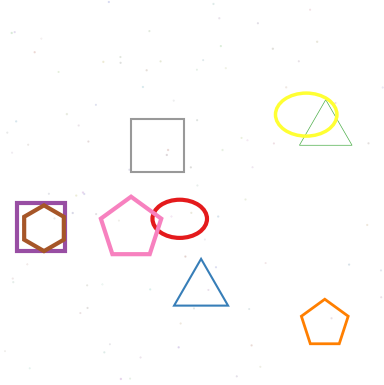[{"shape": "oval", "thickness": 3, "radius": 0.35, "center": [0.467, 0.432]}, {"shape": "triangle", "thickness": 1.5, "radius": 0.4, "center": [0.522, 0.247]}, {"shape": "triangle", "thickness": 0.5, "radius": 0.39, "center": [0.846, 0.662]}, {"shape": "square", "thickness": 3, "radius": 0.31, "center": [0.106, 0.41]}, {"shape": "pentagon", "thickness": 2, "radius": 0.32, "center": [0.844, 0.159]}, {"shape": "oval", "thickness": 2.5, "radius": 0.4, "center": [0.795, 0.702]}, {"shape": "hexagon", "thickness": 3, "radius": 0.3, "center": [0.114, 0.407]}, {"shape": "pentagon", "thickness": 3, "radius": 0.41, "center": [0.34, 0.407]}, {"shape": "square", "thickness": 1.5, "radius": 0.34, "center": [0.409, 0.622]}]